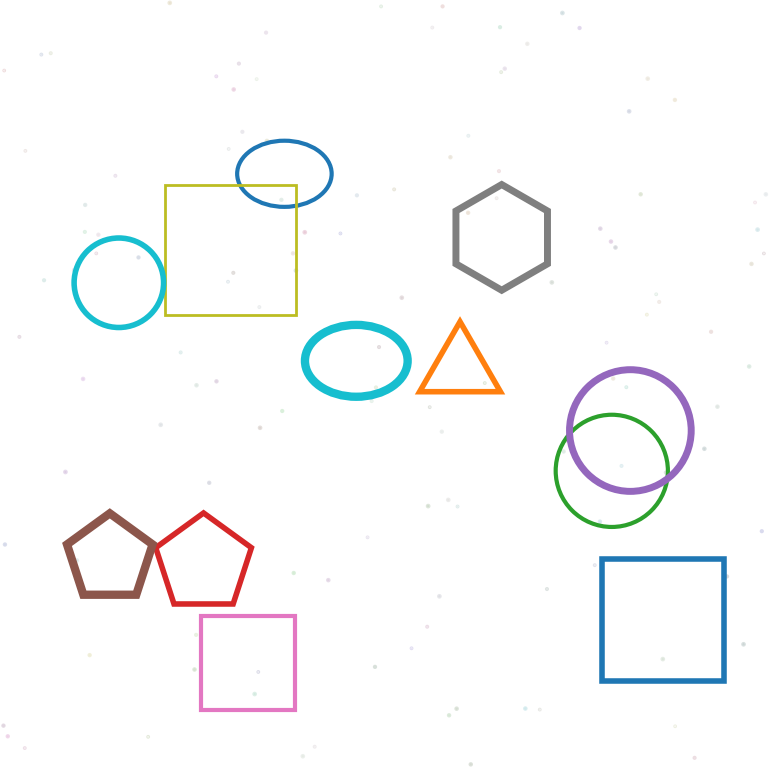[{"shape": "square", "thickness": 2, "radius": 0.4, "center": [0.861, 0.195]}, {"shape": "oval", "thickness": 1.5, "radius": 0.31, "center": [0.369, 0.774]}, {"shape": "triangle", "thickness": 2, "radius": 0.3, "center": [0.597, 0.522]}, {"shape": "circle", "thickness": 1.5, "radius": 0.36, "center": [0.795, 0.389]}, {"shape": "pentagon", "thickness": 2, "radius": 0.33, "center": [0.264, 0.268]}, {"shape": "circle", "thickness": 2.5, "radius": 0.4, "center": [0.819, 0.441]}, {"shape": "pentagon", "thickness": 3, "radius": 0.29, "center": [0.143, 0.275]}, {"shape": "square", "thickness": 1.5, "radius": 0.31, "center": [0.322, 0.139]}, {"shape": "hexagon", "thickness": 2.5, "radius": 0.34, "center": [0.652, 0.692]}, {"shape": "square", "thickness": 1, "radius": 0.42, "center": [0.3, 0.675]}, {"shape": "oval", "thickness": 3, "radius": 0.33, "center": [0.463, 0.531]}, {"shape": "circle", "thickness": 2, "radius": 0.29, "center": [0.154, 0.633]}]